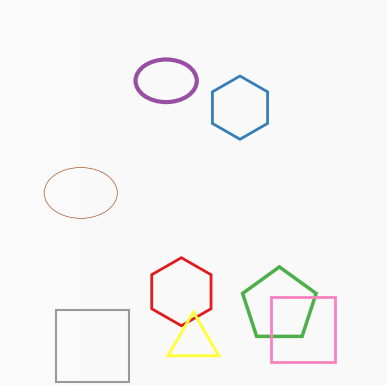[{"shape": "hexagon", "thickness": 2, "radius": 0.44, "center": [0.468, 0.242]}, {"shape": "hexagon", "thickness": 2, "radius": 0.41, "center": [0.619, 0.72]}, {"shape": "pentagon", "thickness": 2.5, "radius": 0.5, "center": [0.721, 0.207]}, {"shape": "oval", "thickness": 3, "radius": 0.4, "center": [0.429, 0.79]}, {"shape": "triangle", "thickness": 2, "radius": 0.38, "center": [0.499, 0.114]}, {"shape": "oval", "thickness": 0.5, "radius": 0.47, "center": [0.208, 0.499]}, {"shape": "square", "thickness": 2, "radius": 0.42, "center": [0.782, 0.144]}, {"shape": "square", "thickness": 1.5, "radius": 0.47, "center": [0.239, 0.101]}]